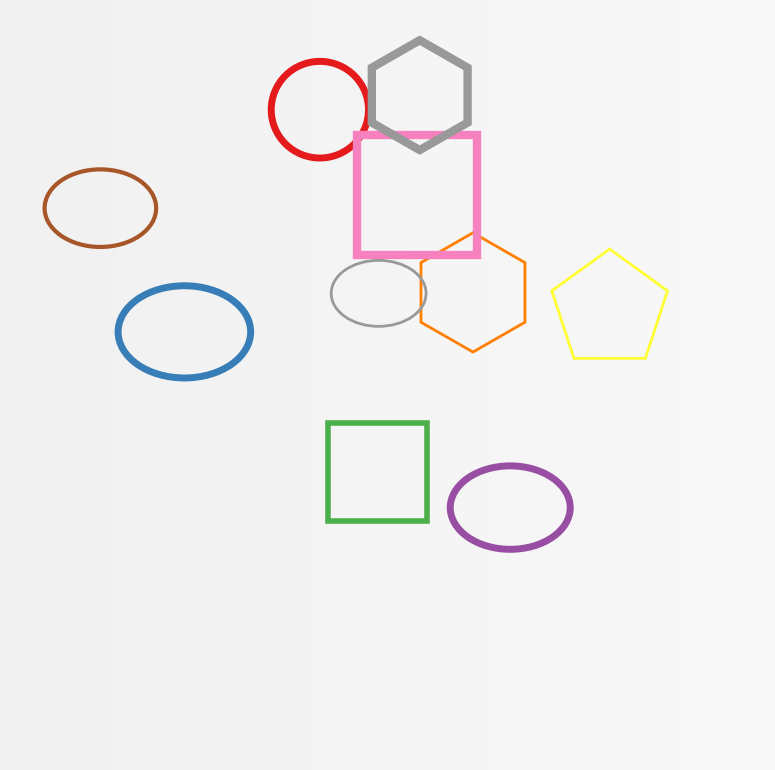[{"shape": "circle", "thickness": 2.5, "radius": 0.31, "center": [0.413, 0.858]}, {"shape": "oval", "thickness": 2.5, "radius": 0.43, "center": [0.238, 0.569]}, {"shape": "square", "thickness": 2, "radius": 0.32, "center": [0.487, 0.387]}, {"shape": "oval", "thickness": 2.5, "radius": 0.39, "center": [0.658, 0.341]}, {"shape": "hexagon", "thickness": 1, "radius": 0.39, "center": [0.61, 0.62]}, {"shape": "pentagon", "thickness": 1, "radius": 0.39, "center": [0.787, 0.598]}, {"shape": "oval", "thickness": 1.5, "radius": 0.36, "center": [0.13, 0.73]}, {"shape": "square", "thickness": 3, "radius": 0.39, "center": [0.538, 0.747]}, {"shape": "hexagon", "thickness": 3, "radius": 0.36, "center": [0.542, 0.876]}, {"shape": "oval", "thickness": 1, "radius": 0.31, "center": [0.489, 0.619]}]